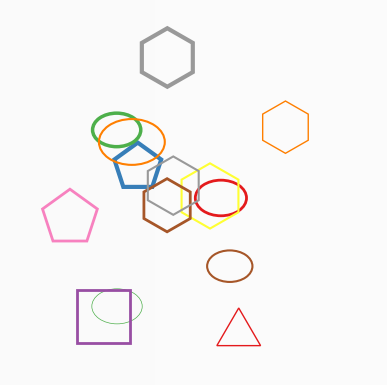[{"shape": "triangle", "thickness": 1, "radius": 0.33, "center": [0.616, 0.135]}, {"shape": "oval", "thickness": 2, "radius": 0.33, "center": [0.57, 0.486]}, {"shape": "pentagon", "thickness": 3, "radius": 0.32, "center": [0.356, 0.566]}, {"shape": "oval", "thickness": 0.5, "radius": 0.33, "center": [0.302, 0.204]}, {"shape": "oval", "thickness": 2.5, "radius": 0.31, "center": [0.301, 0.663]}, {"shape": "square", "thickness": 2, "radius": 0.34, "center": [0.267, 0.178]}, {"shape": "hexagon", "thickness": 1, "radius": 0.34, "center": [0.737, 0.67]}, {"shape": "oval", "thickness": 1.5, "radius": 0.42, "center": [0.34, 0.631]}, {"shape": "hexagon", "thickness": 1.5, "radius": 0.42, "center": [0.542, 0.491]}, {"shape": "hexagon", "thickness": 2, "radius": 0.35, "center": [0.431, 0.467]}, {"shape": "oval", "thickness": 1.5, "radius": 0.29, "center": [0.593, 0.309]}, {"shape": "pentagon", "thickness": 2, "radius": 0.37, "center": [0.18, 0.434]}, {"shape": "hexagon", "thickness": 3, "radius": 0.38, "center": [0.432, 0.851]}, {"shape": "hexagon", "thickness": 1.5, "radius": 0.38, "center": [0.447, 0.518]}]